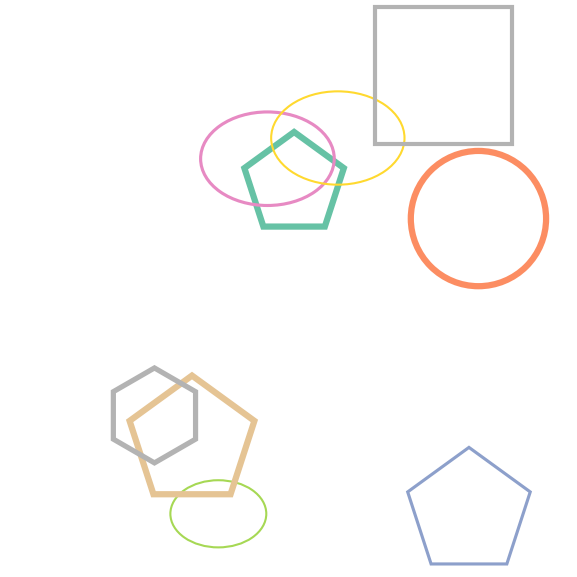[{"shape": "pentagon", "thickness": 3, "radius": 0.45, "center": [0.509, 0.68]}, {"shape": "circle", "thickness": 3, "radius": 0.59, "center": [0.828, 0.621]}, {"shape": "pentagon", "thickness": 1.5, "radius": 0.56, "center": [0.812, 0.113]}, {"shape": "oval", "thickness": 1.5, "radius": 0.58, "center": [0.463, 0.724]}, {"shape": "oval", "thickness": 1, "radius": 0.42, "center": [0.378, 0.109]}, {"shape": "oval", "thickness": 1, "radius": 0.58, "center": [0.585, 0.76]}, {"shape": "pentagon", "thickness": 3, "radius": 0.57, "center": [0.332, 0.235]}, {"shape": "square", "thickness": 2, "radius": 0.59, "center": [0.768, 0.868]}, {"shape": "hexagon", "thickness": 2.5, "radius": 0.41, "center": [0.267, 0.28]}]